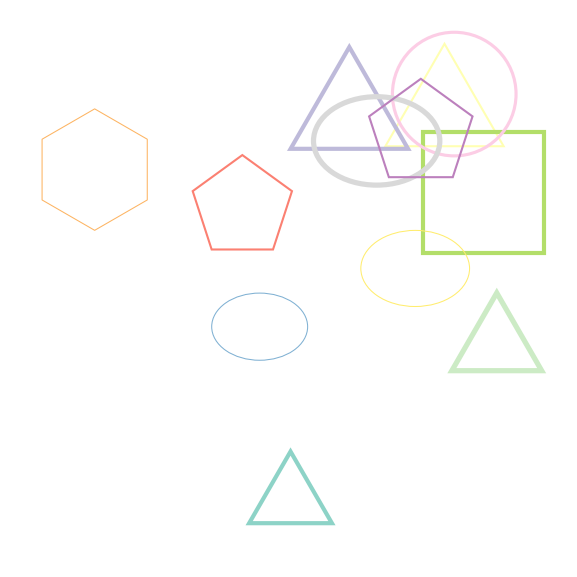[{"shape": "triangle", "thickness": 2, "radius": 0.41, "center": [0.503, 0.135]}, {"shape": "triangle", "thickness": 1, "radius": 0.59, "center": [0.77, 0.805]}, {"shape": "triangle", "thickness": 2, "radius": 0.59, "center": [0.605, 0.8]}, {"shape": "pentagon", "thickness": 1, "radius": 0.45, "center": [0.42, 0.64]}, {"shape": "oval", "thickness": 0.5, "radius": 0.42, "center": [0.45, 0.433]}, {"shape": "hexagon", "thickness": 0.5, "radius": 0.53, "center": [0.164, 0.705]}, {"shape": "square", "thickness": 2, "radius": 0.52, "center": [0.837, 0.666]}, {"shape": "circle", "thickness": 1.5, "radius": 0.54, "center": [0.787, 0.836]}, {"shape": "oval", "thickness": 2.5, "radius": 0.55, "center": [0.652, 0.755]}, {"shape": "pentagon", "thickness": 1, "radius": 0.47, "center": [0.729, 0.768]}, {"shape": "triangle", "thickness": 2.5, "radius": 0.45, "center": [0.86, 0.402]}, {"shape": "oval", "thickness": 0.5, "radius": 0.47, "center": [0.719, 0.534]}]